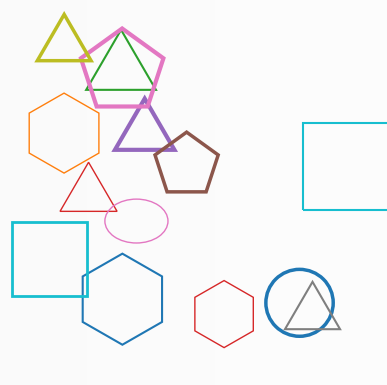[{"shape": "hexagon", "thickness": 1.5, "radius": 0.59, "center": [0.316, 0.223]}, {"shape": "circle", "thickness": 2.5, "radius": 0.43, "center": [0.773, 0.213]}, {"shape": "hexagon", "thickness": 1, "radius": 0.52, "center": [0.165, 0.654]}, {"shape": "triangle", "thickness": 1.5, "radius": 0.52, "center": [0.312, 0.819]}, {"shape": "hexagon", "thickness": 1, "radius": 0.44, "center": [0.578, 0.184]}, {"shape": "triangle", "thickness": 1, "radius": 0.42, "center": [0.229, 0.494]}, {"shape": "triangle", "thickness": 3, "radius": 0.44, "center": [0.373, 0.655]}, {"shape": "pentagon", "thickness": 2.5, "radius": 0.43, "center": [0.482, 0.571]}, {"shape": "oval", "thickness": 1, "radius": 0.41, "center": [0.352, 0.426]}, {"shape": "pentagon", "thickness": 3, "radius": 0.56, "center": [0.315, 0.814]}, {"shape": "triangle", "thickness": 1.5, "radius": 0.41, "center": [0.807, 0.186]}, {"shape": "triangle", "thickness": 2.5, "radius": 0.4, "center": [0.166, 0.882]}, {"shape": "square", "thickness": 2, "radius": 0.48, "center": [0.128, 0.327]}, {"shape": "square", "thickness": 1.5, "radius": 0.57, "center": [0.894, 0.568]}]